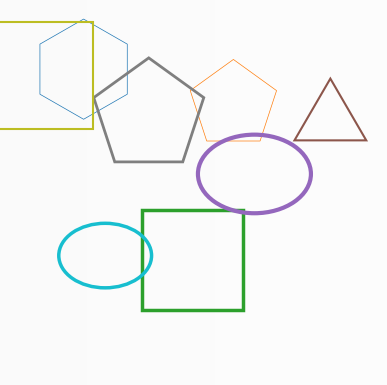[{"shape": "hexagon", "thickness": 0.5, "radius": 0.65, "center": [0.216, 0.82]}, {"shape": "pentagon", "thickness": 0.5, "radius": 0.59, "center": [0.602, 0.728]}, {"shape": "square", "thickness": 2.5, "radius": 0.65, "center": [0.498, 0.325]}, {"shape": "oval", "thickness": 3, "radius": 0.73, "center": [0.657, 0.548]}, {"shape": "triangle", "thickness": 1.5, "radius": 0.53, "center": [0.853, 0.689]}, {"shape": "pentagon", "thickness": 2, "radius": 0.75, "center": [0.384, 0.7]}, {"shape": "square", "thickness": 1.5, "radius": 0.69, "center": [0.101, 0.804]}, {"shape": "oval", "thickness": 2.5, "radius": 0.6, "center": [0.271, 0.336]}]